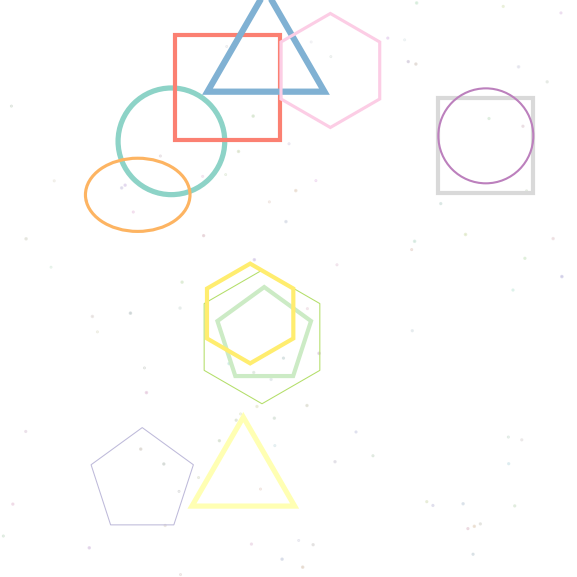[{"shape": "circle", "thickness": 2.5, "radius": 0.46, "center": [0.297, 0.754]}, {"shape": "triangle", "thickness": 2.5, "radius": 0.51, "center": [0.421, 0.174]}, {"shape": "pentagon", "thickness": 0.5, "radius": 0.47, "center": [0.246, 0.166]}, {"shape": "square", "thickness": 2, "radius": 0.46, "center": [0.394, 0.847]}, {"shape": "triangle", "thickness": 3, "radius": 0.58, "center": [0.461, 0.899]}, {"shape": "oval", "thickness": 1.5, "radius": 0.45, "center": [0.238, 0.662]}, {"shape": "hexagon", "thickness": 0.5, "radius": 0.58, "center": [0.454, 0.416]}, {"shape": "hexagon", "thickness": 1.5, "radius": 0.49, "center": [0.572, 0.877]}, {"shape": "square", "thickness": 2, "radius": 0.41, "center": [0.841, 0.747]}, {"shape": "circle", "thickness": 1, "radius": 0.41, "center": [0.841, 0.764]}, {"shape": "pentagon", "thickness": 2, "radius": 0.43, "center": [0.458, 0.417]}, {"shape": "hexagon", "thickness": 2, "radius": 0.43, "center": [0.433, 0.456]}]